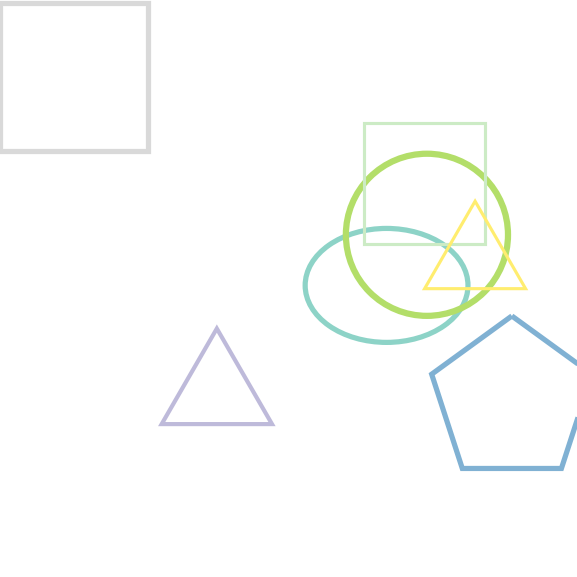[{"shape": "oval", "thickness": 2.5, "radius": 0.7, "center": [0.669, 0.505]}, {"shape": "triangle", "thickness": 2, "radius": 0.55, "center": [0.375, 0.32]}, {"shape": "pentagon", "thickness": 2.5, "radius": 0.73, "center": [0.886, 0.306]}, {"shape": "circle", "thickness": 3, "radius": 0.7, "center": [0.739, 0.593]}, {"shape": "square", "thickness": 2.5, "radius": 0.64, "center": [0.129, 0.865]}, {"shape": "square", "thickness": 1.5, "radius": 0.53, "center": [0.735, 0.681]}, {"shape": "triangle", "thickness": 1.5, "radius": 0.5, "center": [0.823, 0.55]}]